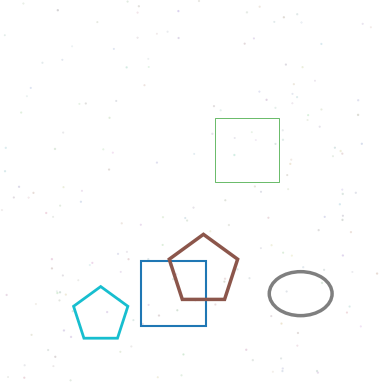[{"shape": "square", "thickness": 1.5, "radius": 0.42, "center": [0.451, 0.238]}, {"shape": "square", "thickness": 0.5, "radius": 0.41, "center": [0.641, 0.61]}, {"shape": "pentagon", "thickness": 2.5, "radius": 0.47, "center": [0.528, 0.298]}, {"shape": "oval", "thickness": 2.5, "radius": 0.41, "center": [0.781, 0.237]}, {"shape": "pentagon", "thickness": 2, "radius": 0.37, "center": [0.262, 0.182]}]